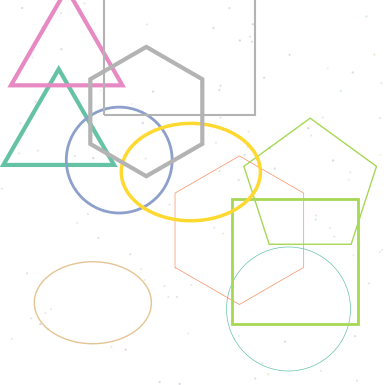[{"shape": "circle", "thickness": 0.5, "radius": 0.81, "center": [0.749, 0.197]}, {"shape": "triangle", "thickness": 3, "radius": 0.83, "center": [0.152, 0.655]}, {"shape": "hexagon", "thickness": 0.5, "radius": 0.96, "center": [0.622, 0.402]}, {"shape": "circle", "thickness": 2, "radius": 0.69, "center": [0.31, 0.584]}, {"shape": "triangle", "thickness": 3, "radius": 0.84, "center": [0.173, 0.862]}, {"shape": "pentagon", "thickness": 1, "radius": 0.91, "center": [0.806, 0.512]}, {"shape": "square", "thickness": 2, "radius": 0.81, "center": [0.766, 0.32]}, {"shape": "oval", "thickness": 2.5, "radius": 0.9, "center": [0.496, 0.553]}, {"shape": "oval", "thickness": 1, "radius": 0.76, "center": [0.241, 0.214]}, {"shape": "square", "thickness": 1.5, "radius": 0.98, "center": [0.467, 0.898]}, {"shape": "hexagon", "thickness": 3, "radius": 0.84, "center": [0.38, 0.71]}]